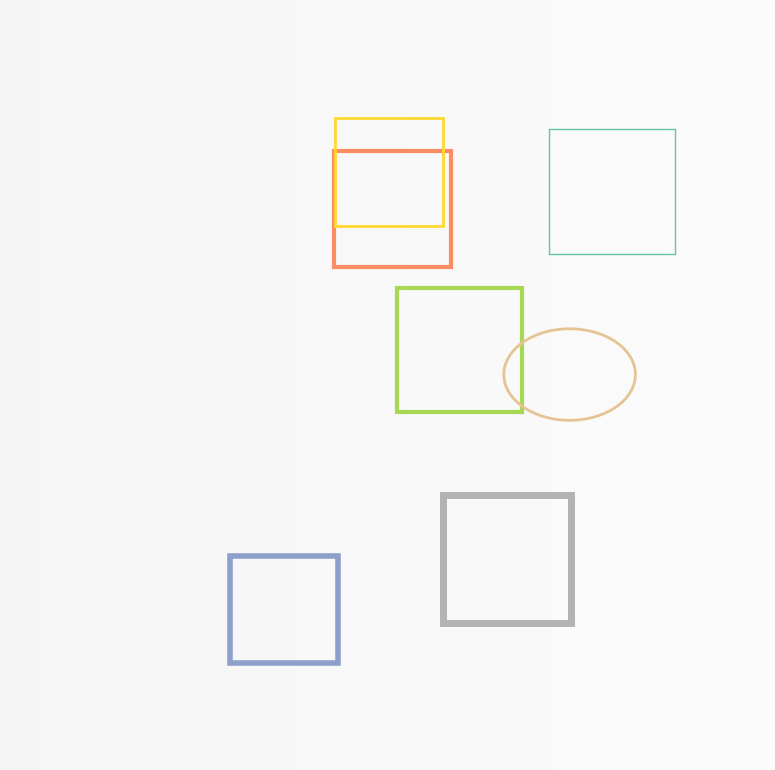[{"shape": "square", "thickness": 0.5, "radius": 0.4, "center": [0.79, 0.751]}, {"shape": "square", "thickness": 1.5, "radius": 0.38, "center": [0.507, 0.729]}, {"shape": "square", "thickness": 2, "radius": 0.35, "center": [0.366, 0.209]}, {"shape": "square", "thickness": 1.5, "radius": 0.4, "center": [0.593, 0.545]}, {"shape": "square", "thickness": 1, "radius": 0.35, "center": [0.502, 0.777]}, {"shape": "oval", "thickness": 1, "radius": 0.42, "center": [0.735, 0.514]}, {"shape": "square", "thickness": 2.5, "radius": 0.42, "center": [0.654, 0.274]}]